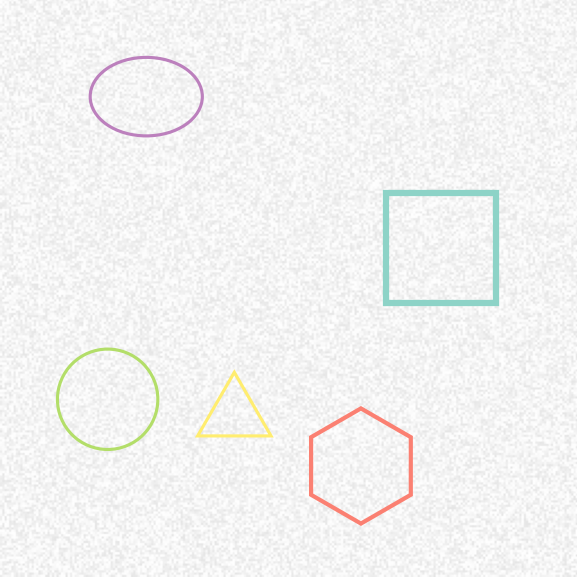[{"shape": "square", "thickness": 3, "radius": 0.48, "center": [0.763, 0.569]}, {"shape": "hexagon", "thickness": 2, "radius": 0.5, "center": [0.625, 0.192]}, {"shape": "circle", "thickness": 1.5, "radius": 0.43, "center": [0.186, 0.308]}, {"shape": "oval", "thickness": 1.5, "radius": 0.49, "center": [0.253, 0.832]}, {"shape": "triangle", "thickness": 1.5, "radius": 0.37, "center": [0.406, 0.281]}]